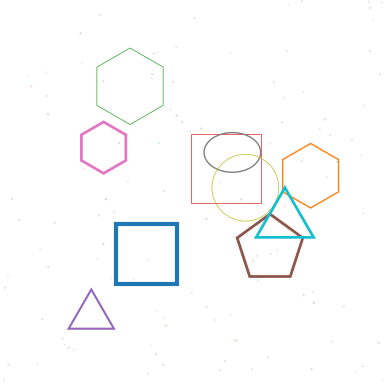[{"shape": "square", "thickness": 3, "radius": 0.39, "center": [0.38, 0.339]}, {"shape": "hexagon", "thickness": 1, "radius": 0.42, "center": [0.807, 0.544]}, {"shape": "hexagon", "thickness": 0.5, "radius": 0.5, "center": [0.338, 0.776]}, {"shape": "square", "thickness": 0.5, "radius": 0.45, "center": [0.587, 0.563]}, {"shape": "triangle", "thickness": 1.5, "radius": 0.34, "center": [0.237, 0.18]}, {"shape": "pentagon", "thickness": 2, "radius": 0.45, "center": [0.701, 0.354]}, {"shape": "hexagon", "thickness": 2, "radius": 0.33, "center": [0.269, 0.617]}, {"shape": "oval", "thickness": 1, "radius": 0.37, "center": [0.604, 0.604]}, {"shape": "circle", "thickness": 0.5, "radius": 0.43, "center": [0.637, 0.513]}, {"shape": "triangle", "thickness": 2, "radius": 0.43, "center": [0.74, 0.427]}]